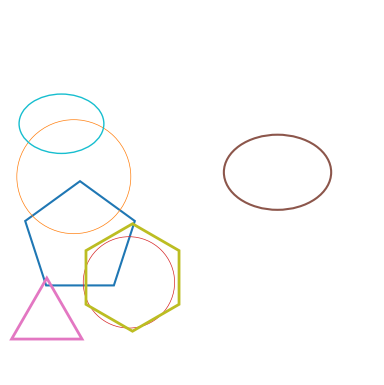[{"shape": "pentagon", "thickness": 1.5, "radius": 0.75, "center": [0.208, 0.38]}, {"shape": "circle", "thickness": 0.5, "radius": 0.74, "center": [0.192, 0.541]}, {"shape": "circle", "thickness": 0.5, "radius": 0.59, "center": [0.335, 0.267]}, {"shape": "oval", "thickness": 1.5, "radius": 0.7, "center": [0.721, 0.553]}, {"shape": "triangle", "thickness": 2, "radius": 0.53, "center": [0.122, 0.172]}, {"shape": "hexagon", "thickness": 2, "radius": 0.7, "center": [0.344, 0.279]}, {"shape": "oval", "thickness": 1, "radius": 0.55, "center": [0.16, 0.679]}]